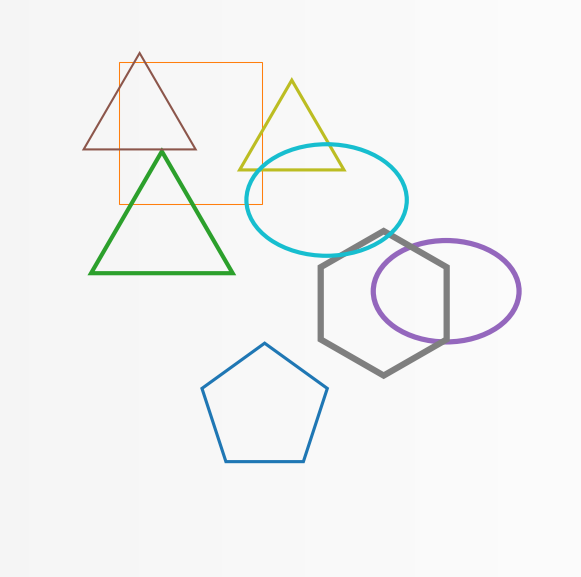[{"shape": "pentagon", "thickness": 1.5, "radius": 0.57, "center": [0.455, 0.291]}, {"shape": "square", "thickness": 0.5, "radius": 0.61, "center": [0.328, 0.768]}, {"shape": "triangle", "thickness": 2, "radius": 0.7, "center": [0.278, 0.596]}, {"shape": "oval", "thickness": 2.5, "radius": 0.63, "center": [0.768, 0.495]}, {"shape": "triangle", "thickness": 1, "radius": 0.56, "center": [0.24, 0.796]}, {"shape": "hexagon", "thickness": 3, "radius": 0.63, "center": [0.66, 0.474]}, {"shape": "triangle", "thickness": 1.5, "radius": 0.52, "center": [0.502, 0.757]}, {"shape": "oval", "thickness": 2, "radius": 0.69, "center": [0.562, 0.653]}]